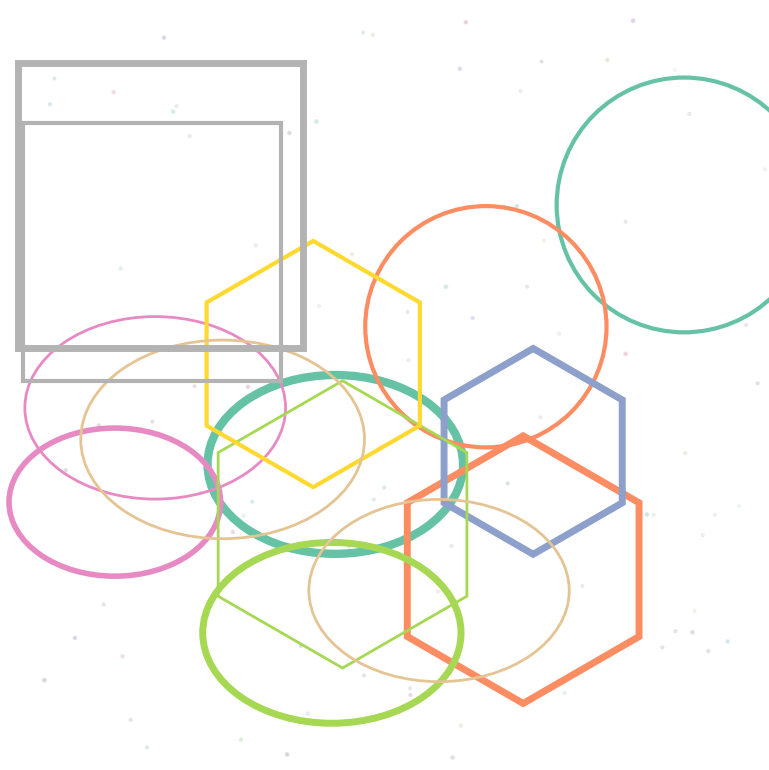[{"shape": "circle", "thickness": 1.5, "radius": 0.83, "center": [0.888, 0.734]}, {"shape": "oval", "thickness": 3, "radius": 0.83, "center": [0.435, 0.397]}, {"shape": "circle", "thickness": 1.5, "radius": 0.78, "center": [0.631, 0.576]}, {"shape": "hexagon", "thickness": 2.5, "radius": 0.87, "center": [0.679, 0.26]}, {"shape": "hexagon", "thickness": 2.5, "radius": 0.67, "center": [0.692, 0.414]}, {"shape": "oval", "thickness": 2, "radius": 0.69, "center": [0.149, 0.348]}, {"shape": "oval", "thickness": 1, "radius": 0.85, "center": [0.202, 0.47]}, {"shape": "oval", "thickness": 2.5, "radius": 0.84, "center": [0.431, 0.178]}, {"shape": "hexagon", "thickness": 1, "radius": 0.93, "center": [0.445, 0.319]}, {"shape": "hexagon", "thickness": 1.5, "radius": 0.8, "center": [0.407, 0.527]}, {"shape": "oval", "thickness": 1, "radius": 0.85, "center": [0.57, 0.233]}, {"shape": "oval", "thickness": 1, "radius": 0.92, "center": [0.289, 0.429]}, {"shape": "square", "thickness": 2.5, "radius": 0.93, "center": [0.209, 0.733]}, {"shape": "square", "thickness": 1.5, "radius": 0.84, "center": [0.198, 0.672]}]